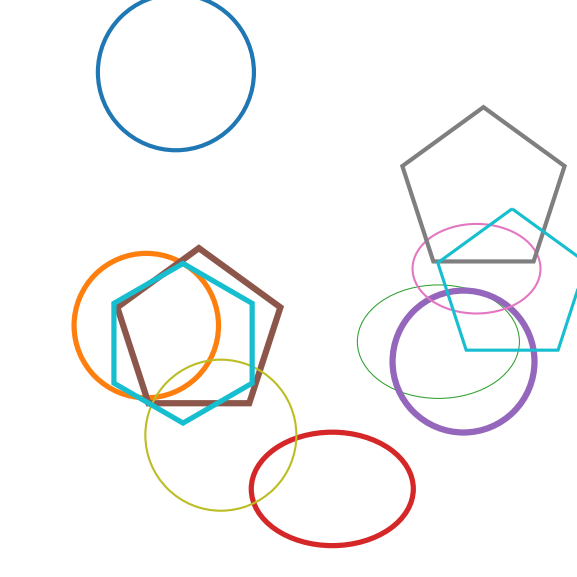[{"shape": "circle", "thickness": 2, "radius": 0.68, "center": [0.305, 0.874]}, {"shape": "circle", "thickness": 2.5, "radius": 0.63, "center": [0.253, 0.435]}, {"shape": "oval", "thickness": 0.5, "radius": 0.7, "center": [0.759, 0.407]}, {"shape": "oval", "thickness": 2.5, "radius": 0.7, "center": [0.575, 0.153]}, {"shape": "circle", "thickness": 3, "radius": 0.61, "center": [0.803, 0.373]}, {"shape": "pentagon", "thickness": 3, "radius": 0.74, "center": [0.344, 0.421]}, {"shape": "oval", "thickness": 1, "radius": 0.55, "center": [0.825, 0.534]}, {"shape": "pentagon", "thickness": 2, "radius": 0.74, "center": [0.837, 0.666]}, {"shape": "circle", "thickness": 1, "radius": 0.65, "center": [0.382, 0.246]}, {"shape": "hexagon", "thickness": 2.5, "radius": 0.69, "center": [0.317, 0.405]}, {"shape": "pentagon", "thickness": 1.5, "radius": 0.68, "center": [0.887, 0.502]}]